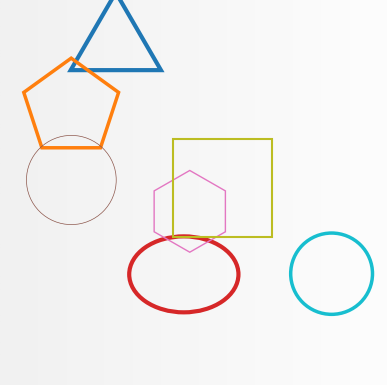[{"shape": "triangle", "thickness": 3, "radius": 0.67, "center": [0.299, 0.885]}, {"shape": "pentagon", "thickness": 2.5, "radius": 0.64, "center": [0.184, 0.72]}, {"shape": "oval", "thickness": 3, "radius": 0.7, "center": [0.474, 0.287]}, {"shape": "circle", "thickness": 0.5, "radius": 0.58, "center": [0.184, 0.532]}, {"shape": "hexagon", "thickness": 1, "radius": 0.53, "center": [0.49, 0.451]}, {"shape": "square", "thickness": 1.5, "radius": 0.63, "center": [0.574, 0.511]}, {"shape": "circle", "thickness": 2.5, "radius": 0.53, "center": [0.856, 0.289]}]